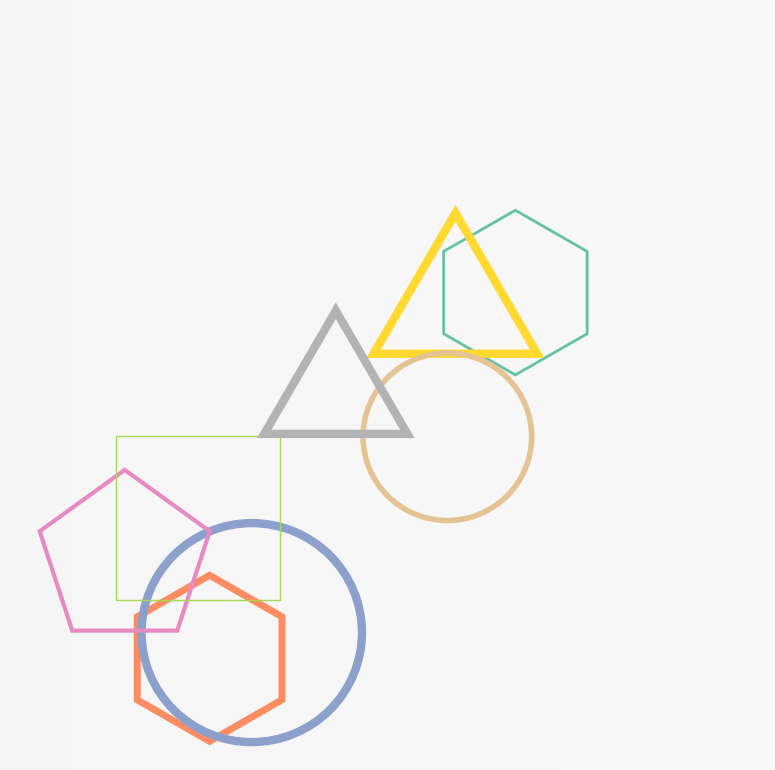[{"shape": "hexagon", "thickness": 1, "radius": 0.53, "center": [0.665, 0.62]}, {"shape": "hexagon", "thickness": 2.5, "radius": 0.54, "center": [0.27, 0.145]}, {"shape": "circle", "thickness": 3, "radius": 0.71, "center": [0.325, 0.178]}, {"shape": "pentagon", "thickness": 1.5, "radius": 0.58, "center": [0.161, 0.274]}, {"shape": "square", "thickness": 0.5, "radius": 0.53, "center": [0.255, 0.327]}, {"shape": "triangle", "thickness": 3, "radius": 0.61, "center": [0.588, 0.602]}, {"shape": "circle", "thickness": 2, "radius": 0.54, "center": [0.577, 0.433]}, {"shape": "triangle", "thickness": 3, "radius": 0.53, "center": [0.433, 0.49]}]